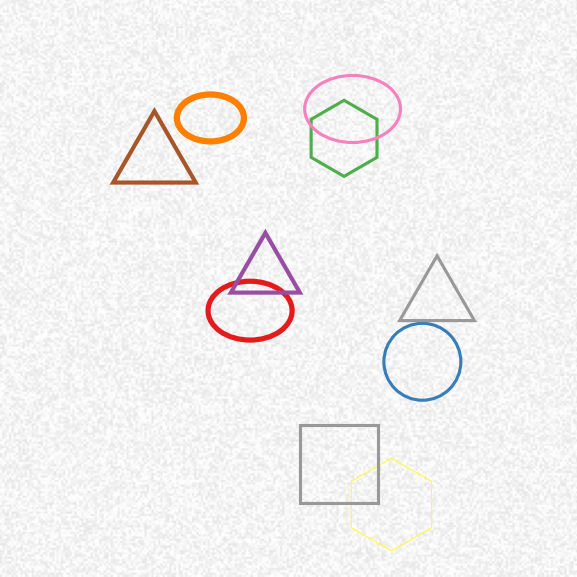[{"shape": "oval", "thickness": 2.5, "radius": 0.36, "center": [0.433, 0.461]}, {"shape": "circle", "thickness": 1.5, "radius": 0.33, "center": [0.731, 0.373]}, {"shape": "hexagon", "thickness": 1.5, "radius": 0.33, "center": [0.596, 0.76]}, {"shape": "triangle", "thickness": 2, "radius": 0.34, "center": [0.46, 0.527]}, {"shape": "oval", "thickness": 3, "radius": 0.29, "center": [0.364, 0.795]}, {"shape": "hexagon", "thickness": 0.5, "radius": 0.4, "center": [0.678, 0.126]}, {"shape": "triangle", "thickness": 2, "radius": 0.41, "center": [0.267, 0.724]}, {"shape": "oval", "thickness": 1.5, "radius": 0.41, "center": [0.611, 0.81]}, {"shape": "square", "thickness": 1.5, "radius": 0.34, "center": [0.588, 0.195]}, {"shape": "triangle", "thickness": 1.5, "radius": 0.37, "center": [0.757, 0.481]}]